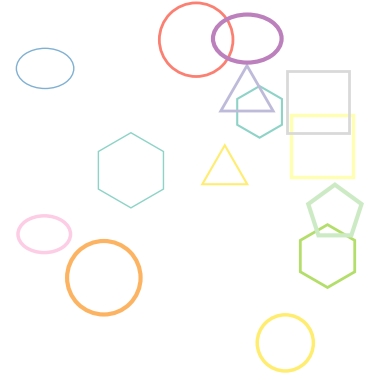[{"shape": "hexagon", "thickness": 1, "radius": 0.49, "center": [0.34, 0.558]}, {"shape": "hexagon", "thickness": 1.5, "radius": 0.34, "center": [0.674, 0.709]}, {"shape": "square", "thickness": 2.5, "radius": 0.4, "center": [0.836, 0.62]}, {"shape": "triangle", "thickness": 2, "radius": 0.39, "center": [0.642, 0.751]}, {"shape": "circle", "thickness": 2, "radius": 0.48, "center": [0.509, 0.897]}, {"shape": "oval", "thickness": 1, "radius": 0.37, "center": [0.117, 0.822]}, {"shape": "circle", "thickness": 3, "radius": 0.48, "center": [0.27, 0.279]}, {"shape": "hexagon", "thickness": 2, "radius": 0.41, "center": [0.851, 0.335]}, {"shape": "oval", "thickness": 2.5, "radius": 0.34, "center": [0.115, 0.392]}, {"shape": "square", "thickness": 2, "radius": 0.4, "center": [0.826, 0.734]}, {"shape": "oval", "thickness": 3, "radius": 0.45, "center": [0.642, 0.9]}, {"shape": "pentagon", "thickness": 3, "radius": 0.36, "center": [0.87, 0.448]}, {"shape": "triangle", "thickness": 1.5, "radius": 0.34, "center": [0.584, 0.555]}, {"shape": "circle", "thickness": 2.5, "radius": 0.36, "center": [0.741, 0.109]}]